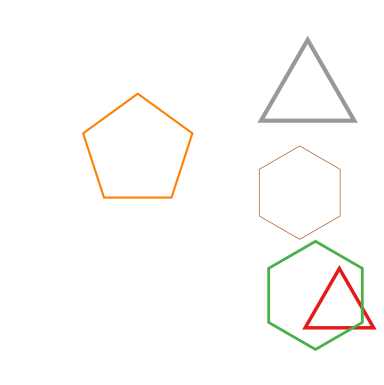[{"shape": "triangle", "thickness": 2.5, "radius": 0.51, "center": [0.882, 0.2]}, {"shape": "hexagon", "thickness": 2, "radius": 0.7, "center": [0.819, 0.233]}, {"shape": "pentagon", "thickness": 1.5, "radius": 0.75, "center": [0.358, 0.608]}, {"shape": "hexagon", "thickness": 0.5, "radius": 0.61, "center": [0.778, 0.5]}, {"shape": "triangle", "thickness": 3, "radius": 0.7, "center": [0.799, 0.757]}]